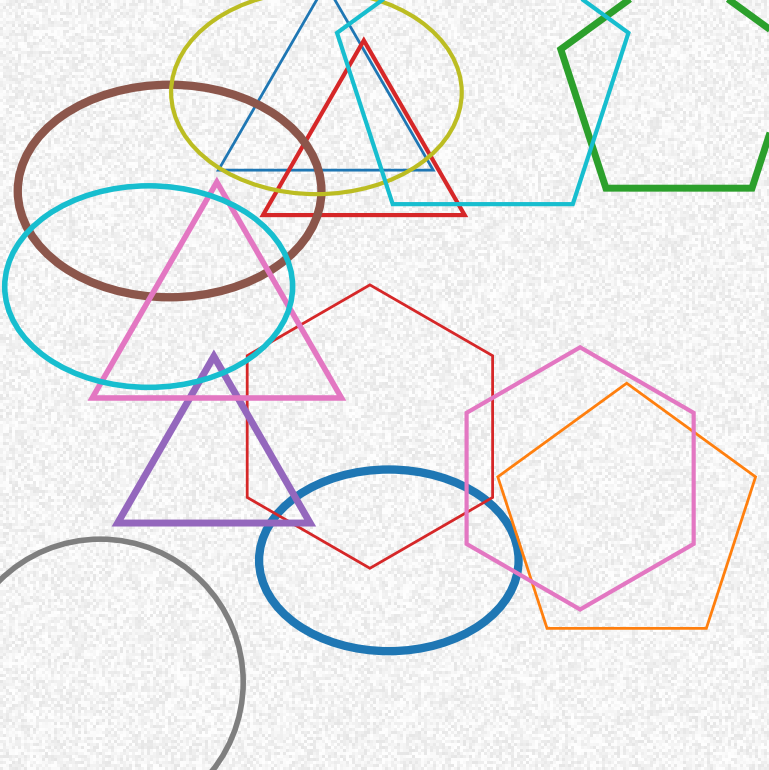[{"shape": "oval", "thickness": 3, "radius": 0.84, "center": [0.505, 0.272]}, {"shape": "triangle", "thickness": 1, "radius": 0.81, "center": [0.423, 0.86]}, {"shape": "pentagon", "thickness": 1, "radius": 0.88, "center": [0.814, 0.326]}, {"shape": "pentagon", "thickness": 2.5, "radius": 0.81, "center": [0.882, 0.886]}, {"shape": "triangle", "thickness": 1.5, "radius": 0.76, "center": [0.472, 0.796]}, {"shape": "hexagon", "thickness": 1, "radius": 0.92, "center": [0.48, 0.446]}, {"shape": "triangle", "thickness": 2.5, "radius": 0.72, "center": [0.278, 0.393]}, {"shape": "oval", "thickness": 3, "radius": 0.99, "center": [0.22, 0.752]}, {"shape": "hexagon", "thickness": 1.5, "radius": 0.85, "center": [0.753, 0.379]}, {"shape": "triangle", "thickness": 2, "radius": 0.93, "center": [0.282, 0.577]}, {"shape": "circle", "thickness": 2, "radius": 0.93, "center": [0.13, 0.114]}, {"shape": "oval", "thickness": 1.5, "radius": 0.94, "center": [0.411, 0.88]}, {"shape": "oval", "thickness": 2, "radius": 0.93, "center": [0.193, 0.628]}, {"shape": "pentagon", "thickness": 1.5, "radius": 0.99, "center": [0.627, 0.896]}]